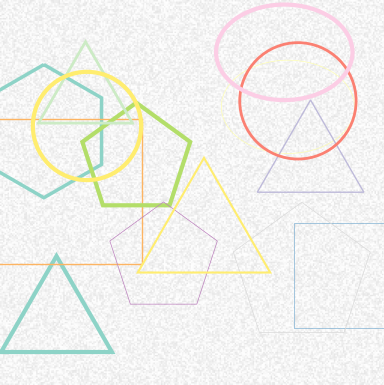[{"shape": "hexagon", "thickness": 2.5, "radius": 0.86, "center": [0.114, 0.659]}, {"shape": "triangle", "thickness": 3, "radius": 0.83, "center": [0.147, 0.169]}, {"shape": "oval", "thickness": 0.5, "radius": 0.86, "center": [0.748, 0.723]}, {"shape": "triangle", "thickness": 1, "radius": 0.8, "center": [0.807, 0.581]}, {"shape": "circle", "thickness": 2, "radius": 0.76, "center": [0.774, 0.738]}, {"shape": "square", "thickness": 0.5, "radius": 0.68, "center": [0.899, 0.285]}, {"shape": "square", "thickness": 1, "radius": 0.95, "center": [0.179, 0.503]}, {"shape": "pentagon", "thickness": 3, "radius": 0.74, "center": [0.354, 0.586]}, {"shape": "oval", "thickness": 3, "radius": 0.89, "center": [0.738, 0.864]}, {"shape": "pentagon", "thickness": 0.5, "radius": 0.93, "center": [0.784, 0.288]}, {"shape": "pentagon", "thickness": 0.5, "radius": 0.73, "center": [0.425, 0.329]}, {"shape": "triangle", "thickness": 2, "radius": 0.7, "center": [0.222, 0.751]}, {"shape": "circle", "thickness": 3, "radius": 0.7, "center": [0.226, 0.673]}, {"shape": "triangle", "thickness": 1.5, "radius": 0.99, "center": [0.53, 0.391]}]